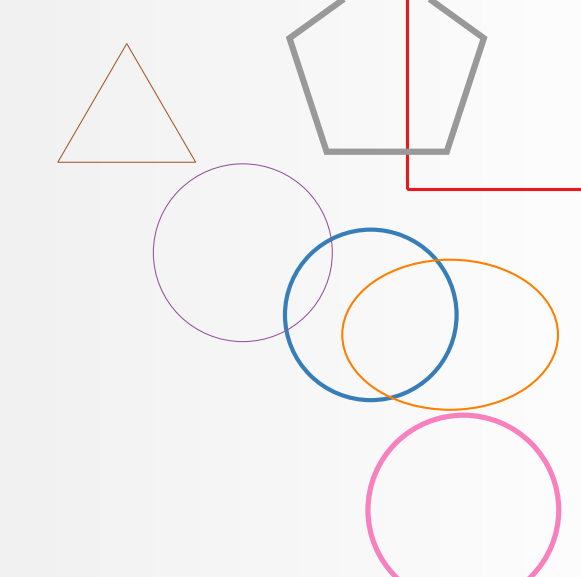[{"shape": "square", "thickness": 1.5, "radius": 0.88, "center": [0.876, 0.847]}, {"shape": "circle", "thickness": 2, "radius": 0.74, "center": [0.638, 0.454]}, {"shape": "circle", "thickness": 0.5, "radius": 0.77, "center": [0.418, 0.562]}, {"shape": "oval", "thickness": 1, "radius": 0.93, "center": [0.774, 0.42]}, {"shape": "triangle", "thickness": 0.5, "radius": 0.69, "center": [0.218, 0.787]}, {"shape": "circle", "thickness": 2.5, "radius": 0.82, "center": [0.797, 0.116]}, {"shape": "pentagon", "thickness": 3, "radius": 0.88, "center": [0.665, 0.879]}]